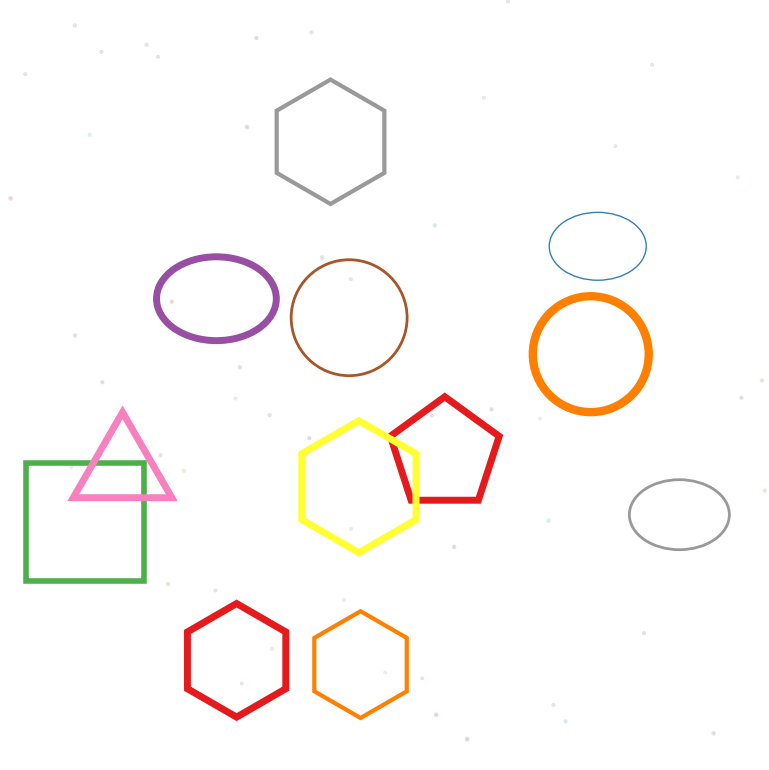[{"shape": "pentagon", "thickness": 2.5, "radius": 0.37, "center": [0.578, 0.41]}, {"shape": "hexagon", "thickness": 2.5, "radius": 0.37, "center": [0.307, 0.142]}, {"shape": "oval", "thickness": 0.5, "radius": 0.31, "center": [0.776, 0.68]}, {"shape": "square", "thickness": 2, "radius": 0.39, "center": [0.11, 0.322]}, {"shape": "oval", "thickness": 2.5, "radius": 0.39, "center": [0.281, 0.612]}, {"shape": "hexagon", "thickness": 1.5, "radius": 0.35, "center": [0.468, 0.137]}, {"shape": "circle", "thickness": 3, "radius": 0.38, "center": [0.767, 0.54]}, {"shape": "hexagon", "thickness": 2.5, "radius": 0.43, "center": [0.466, 0.368]}, {"shape": "circle", "thickness": 1, "radius": 0.38, "center": [0.453, 0.587]}, {"shape": "triangle", "thickness": 2.5, "radius": 0.37, "center": [0.159, 0.391]}, {"shape": "oval", "thickness": 1, "radius": 0.32, "center": [0.882, 0.332]}, {"shape": "hexagon", "thickness": 1.5, "radius": 0.4, "center": [0.429, 0.816]}]